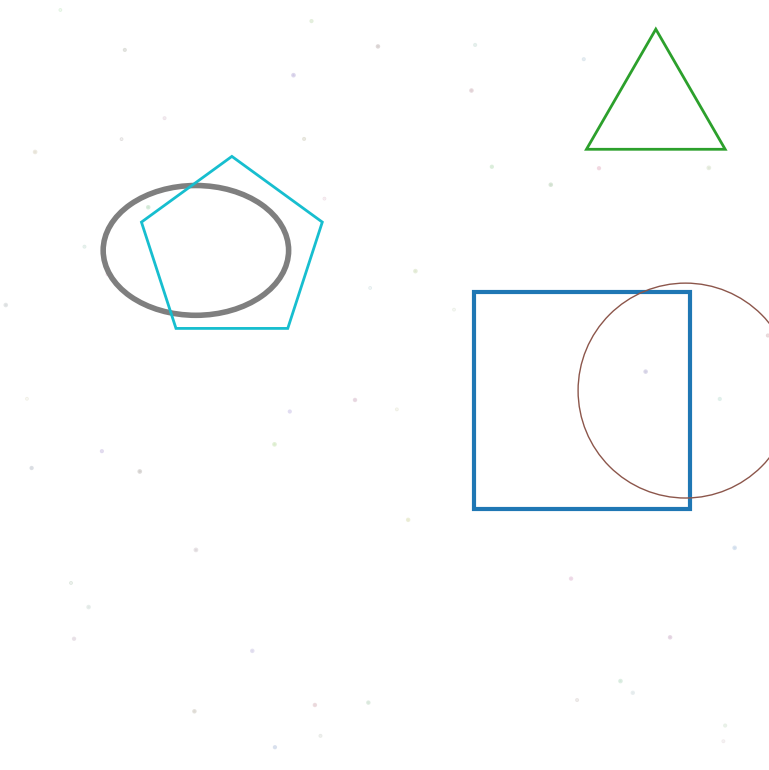[{"shape": "square", "thickness": 1.5, "radius": 0.7, "center": [0.756, 0.48]}, {"shape": "triangle", "thickness": 1, "radius": 0.52, "center": [0.852, 0.858]}, {"shape": "circle", "thickness": 0.5, "radius": 0.7, "center": [0.89, 0.493]}, {"shape": "oval", "thickness": 2, "radius": 0.6, "center": [0.254, 0.675]}, {"shape": "pentagon", "thickness": 1, "radius": 0.62, "center": [0.301, 0.673]}]